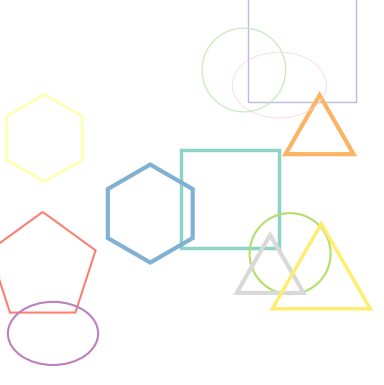[{"shape": "square", "thickness": 2.5, "radius": 0.64, "center": [0.598, 0.484]}, {"shape": "hexagon", "thickness": 2, "radius": 0.57, "center": [0.115, 0.641]}, {"shape": "square", "thickness": 1, "radius": 0.7, "center": [0.785, 0.875]}, {"shape": "pentagon", "thickness": 1.5, "radius": 0.72, "center": [0.111, 0.305]}, {"shape": "hexagon", "thickness": 3, "radius": 0.64, "center": [0.39, 0.445]}, {"shape": "triangle", "thickness": 3, "radius": 0.51, "center": [0.83, 0.651]}, {"shape": "circle", "thickness": 1.5, "radius": 0.53, "center": [0.754, 0.341]}, {"shape": "oval", "thickness": 0.5, "radius": 0.61, "center": [0.726, 0.779]}, {"shape": "triangle", "thickness": 3, "radius": 0.5, "center": [0.702, 0.289]}, {"shape": "oval", "thickness": 1.5, "radius": 0.59, "center": [0.138, 0.134]}, {"shape": "circle", "thickness": 1, "radius": 0.54, "center": [0.633, 0.818]}, {"shape": "triangle", "thickness": 2.5, "radius": 0.74, "center": [0.835, 0.271]}]